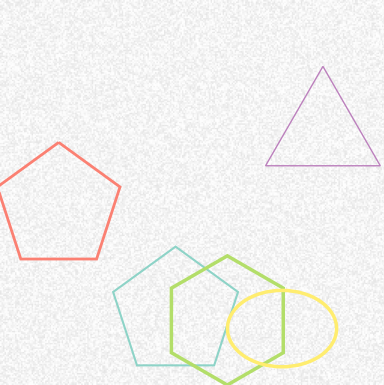[{"shape": "pentagon", "thickness": 1.5, "radius": 0.85, "center": [0.456, 0.189]}, {"shape": "pentagon", "thickness": 2, "radius": 0.84, "center": [0.152, 0.463]}, {"shape": "hexagon", "thickness": 2.5, "radius": 0.84, "center": [0.59, 0.168]}, {"shape": "triangle", "thickness": 1, "radius": 0.86, "center": [0.839, 0.655]}, {"shape": "oval", "thickness": 2.5, "radius": 0.71, "center": [0.733, 0.147]}]